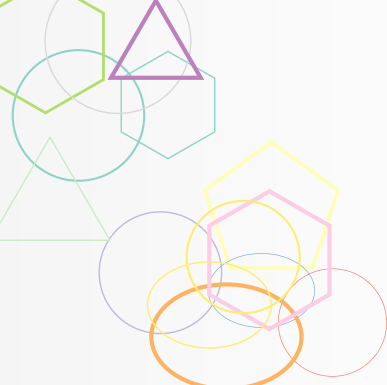[{"shape": "hexagon", "thickness": 1, "radius": 0.7, "center": [0.434, 0.727]}, {"shape": "circle", "thickness": 1.5, "radius": 0.85, "center": [0.203, 0.7]}, {"shape": "pentagon", "thickness": 2.5, "radius": 0.9, "center": [0.7, 0.45]}, {"shape": "circle", "thickness": 1, "radius": 0.79, "center": [0.414, 0.292]}, {"shape": "circle", "thickness": 0.5, "radius": 0.7, "center": [0.858, 0.162]}, {"shape": "oval", "thickness": 0.5, "radius": 0.69, "center": [0.675, 0.246]}, {"shape": "oval", "thickness": 3, "radius": 0.97, "center": [0.584, 0.126]}, {"shape": "hexagon", "thickness": 2, "radius": 0.86, "center": [0.118, 0.879]}, {"shape": "hexagon", "thickness": 3, "radius": 0.89, "center": [0.695, 0.324]}, {"shape": "circle", "thickness": 1, "radius": 0.94, "center": [0.304, 0.893]}, {"shape": "triangle", "thickness": 3, "radius": 0.67, "center": [0.402, 0.865]}, {"shape": "triangle", "thickness": 1, "radius": 0.89, "center": [0.129, 0.465]}, {"shape": "circle", "thickness": 1.5, "radius": 0.73, "center": [0.628, 0.332]}, {"shape": "oval", "thickness": 1, "radius": 0.8, "center": [0.541, 0.208]}]